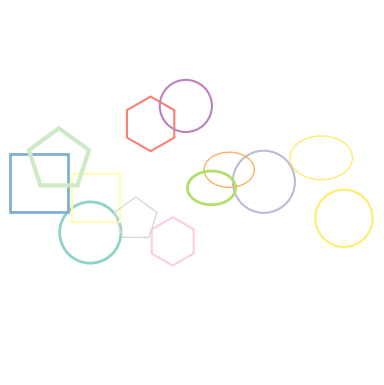[{"shape": "circle", "thickness": 2, "radius": 0.4, "center": [0.235, 0.396]}, {"shape": "square", "thickness": 1.5, "radius": 0.31, "center": [0.25, 0.485]}, {"shape": "circle", "thickness": 1.5, "radius": 0.4, "center": [0.685, 0.528]}, {"shape": "hexagon", "thickness": 1.5, "radius": 0.35, "center": [0.391, 0.678]}, {"shape": "square", "thickness": 2, "radius": 0.38, "center": [0.101, 0.524]}, {"shape": "oval", "thickness": 1, "radius": 0.33, "center": [0.595, 0.559]}, {"shape": "oval", "thickness": 2, "radius": 0.31, "center": [0.549, 0.512]}, {"shape": "hexagon", "thickness": 1.5, "radius": 0.31, "center": [0.449, 0.373]}, {"shape": "pentagon", "thickness": 1, "radius": 0.29, "center": [0.353, 0.43]}, {"shape": "circle", "thickness": 1.5, "radius": 0.34, "center": [0.483, 0.725]}, {"shape": "pentagon", "thickness": 3, "radius": 0.41, "center": [0.153, 0.585]}, {"shape": "circle", "thickness": 1.5, "radius": 0.37, "center": [0.893, 0.433]}, {"shape": "oval", "thickness": 1, "radius": 0.41, "center": [0.834, 0.59]}]